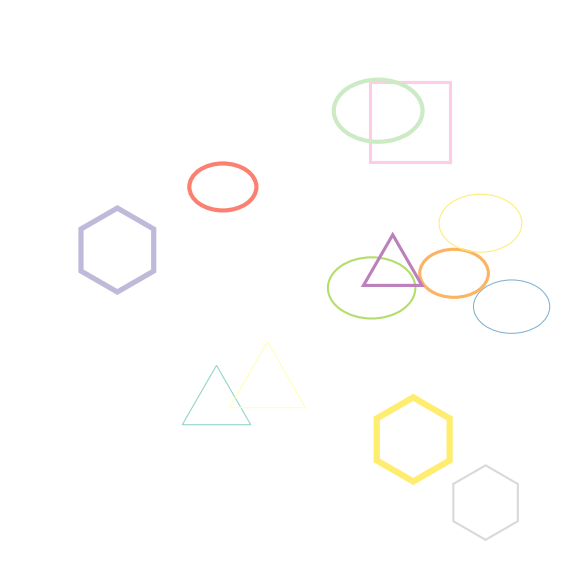[{"shape": "triangle", "thickness": 0.5, "radius": 0.34, "center": [0.375, 0.298]}, {"shape": "triangle", "thickness": 0.5, "radius": 0.38, "center": [0.463, 0.331]}, {"shape": "hexagon", "thickness": 2.5, "radius": 0.36, "center": [0.203, 0.566]}, {"shape": "oval", "thickness": 2, "radius": 0.29, "center": [0.386, 0.675]}, {"shape": "oval", "thickness": 0.5, "radius": 0.33, "center": [0.886, 0.468]}, {"shape": "oval", "thickness": 1.5, "radius": 0.3, "center": [0.786, 0.526]}, {"shape": "oval", "thickness": 1, "radius": 0.38, "center": [0.644, 0.501]}, {"shape": "square", "thickness": 1.5, "radius": 0.35, "center": [0.71, 0.788]}, {"shape": "hexagon", "thickness": 1, "radius": 0.32, "center": [0.841, 0.129]}, {"shape": "triangle", "thickness": 1.5, "radius": 0.29, "center": [0.68, 0.534]}, {"shape": "oval", "thickness": 2, "radius": 0.38, "center": [0.655, 0.807]}, {"shape": "hexagon", "thickness": 3, "radius": 0.36, "center": [0.716, 0.238]}, {"shape": "oval", "thickness": 0.5, "radius": 0.36, "center": [0.832, 0.613]}]